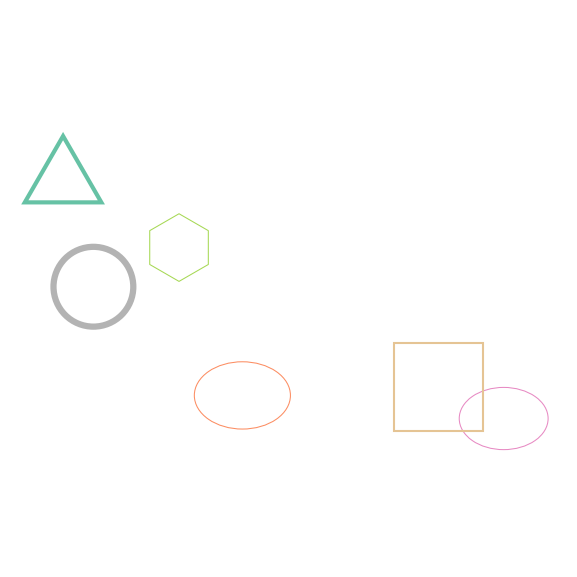[{"shape": "triangle", "thickness": 2, "radius": 0.38, "center": [0.109, 0.687]}, {"shape": "oval", "thickness": 0.5, "radius": 0.42, "center": [0.42, 0.314]}, {"shape": "oval", "thickness": 0.5, "radius": 0.38, "center": [0.872, 0.274]}, {"shape": "hexagon", "thickness": 0.5, "radius": 0.29, "center": [0.31, 0.57]}, {"shape": "square", "thickness": 1, "radius": 0.38, "center": [0.759, 0.329]}, {"shape": "circle", "thickness": 3, "radius": 0.35, "center": [0.162, 0.503]}]